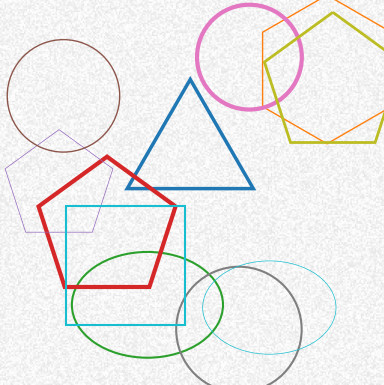[{"shape": "triangle", "thickness": 2.5, "radius": 0.95, "center": [0.494, 0.605]}, {"shape": "hexagon", "thickness": 1, "radius": 0.97, "center": [0.849, 0.82]}, {"shape": "oval", "thickness": 1.5, "radius": 0.98, "center": [0.383, 0.208]}, {"shape": "pentagon", "thickness": 3, "radius": 0.94, "center": [0.278, 0.406]}, {"shape": "pentagon", "thickness": 0.5, "radius": 0.74, "center": [0.153, 0.516]}, {"shape": "circle", "thickness": 1, "radius": 0.73, "center": [0.165, 0.751]}, {"shape": "circle", "thickness": 3, "radius": 0.68, "center": [0.648, 0.852]}, {"shape": "circle", "thickness": 1.5, "radius": 0.81, "center": [0.621, 0.144]}, {"shape": "pentagon", "thickness": 2, "radius": 0.93, "center": [0.865, 0.781]}, {"shape": "square", "thickness": 1.5, "radius": 0.77, "center": [0.327, 0.311]}, {"shape": "oval", "thickness": 0.5, "radius": 0.87, "center": [0.7, 0.201]}]